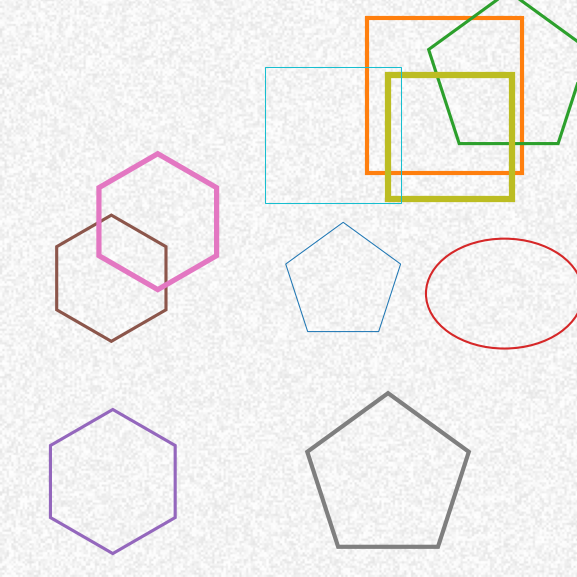[{"shape": "pentagon", "thickness": 0.5, "radius": 0.52, "center": [0.594, 0.51]}, {"shape": "square", "thickness": 2, "radius": 0.67, "center": [0.769, 0.834]}, {"shape": "pentagon", "thickness": 1.5, "radius": 0.73, "center": [0.881, 0.868]}, {"shape": "oval", "thickness": 1, "radius": 0.68, "center": [0.873, 0.491]}, {"shape": "hexagon", "thickness": 1.5, "radius": 0.62, "center": [0.195, 0.165]}, {"shape": "hexagon", "thickness": 1.5, "radius": 0.55, "center": [0.193, 0.517]}, {"shape": "hexagon", "thickness": 2.5, "radius": 0.59, "center": [0.273, 0.615]}, {"shape": "pentagon", "thickness": 2, "radius": 0.74, "center": [0.672, 0.171]}, {"shape": "square", "thickness": 3, "radius": 0.54, "center": [0.78, 0.761]}, {"shape": "square", "thickness": 0.5, "radius": 0.59, "center": [0.576, 0.765]}]